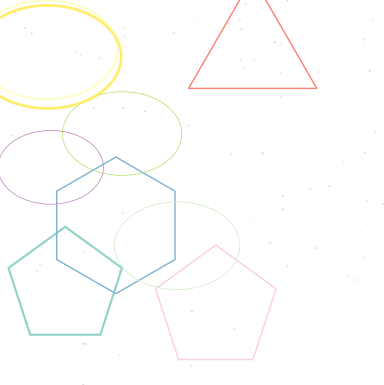[{"shape": "pentagon", "thickness": 1.5, "radius": 0.77, "center": [0.169, 0.256]}, {"shape": "oval", "thickness": 1, "radius": 0.92, "center": [0.121, 0.871]}, {"shape": "triangle", "thickness": 1, "radius": 0.96, "center": [0.656, 0.867]}, {"shape": "hexagon", "thickness": 1, "radius": 0.89, "center": [0.301, 0.415]}, {"shape": "oval", "thickness": 0.5, "radius": 0.78, "center": [0.317, 0.653]}, {"shape": "pentagon", "thickness": 1, "radius": 0.82, "center": [0.561, 0.199]}, {"shape": "oval", "thickness": 0.5, "radius": 0.68, "center": [0.132, 0.565]}, {"shape": "oval", "thickness": 0.5, "radius": 0.81, "center": [0.46, 0.362]}, {"shape": "oval", "thickness": 2, "radius": 0.96, "center": [0.123, 0.852]}]